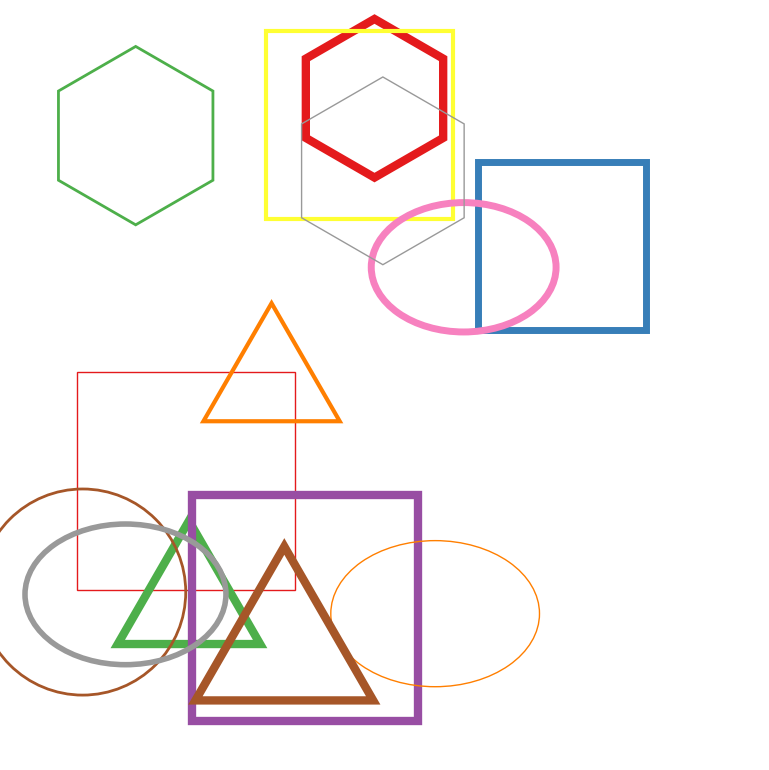[{"shape": "square", "thickness": 0.5, "radius": 0.71, "center": [0.241, 0.375]}, {"shape": "hexagon", "thickness": 3, "radius": 0.51, "center": [0.486, 0.872]}, {"shape": "square", "thickness": 2.5, "radius": 0.55, "center": [0.73, 0.681]}, {"shape": "hexagon", "thickness": 1, "radius": 0.58, "center": [0.176, 0.824]}, {"shape": "triangle", "thickness": 3, "radius": 0.53, "center": [0.245, 0.217]}, {"shape": "square", "thickness": 3, "radius": 0.73, "center": [0.396, 0.211]}, {"shape": "triangle", "thickness": 1.5, "radius": 0.51, "center": [0.353, 0.504]}, {"shape": "oval", "thickness": 0.5, "radius": 0.68, "center": [0.565, 0.203]}, {"shape": "square", "thickness": 1.5, "radius": 0.61, "center": [0.467, 0.838]}, {"shape": "circle", "thickness": 1, "radius": 0.67, "center": [0.107, 0.231]}, {"shape": "triangle", "thickness": 3, "radius": 0.67, "center": [0.369, 0.157]}, {"shape": "oval", "thickness": 2.5, "radius": 0.6, "center": [0.602, 0.653]}, {"shape": "hexagon", "thickness": 0.5, "radius": 0.61, "center": [0.497, 0.778]}, {"shape": "oval", "thickness": 2, "radius": 0.65, "center": [0.163, 0.228]}]